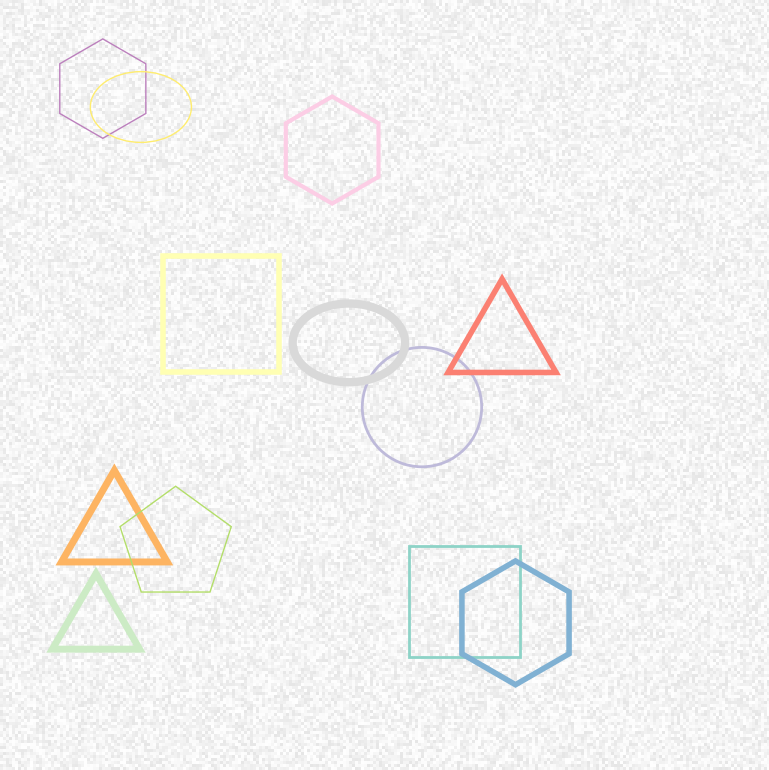[{"shape": "square", "thickness": 1, "radius": 0.36, "center": [0.603, 0.219]}, {"shape": "square", "thickness": 2, "radius": 0.38, "center": [0.287, 0.592]}, {"shape": "circle", "thickness": 1, "radius": 0.39, "center": [0.548, 0.471]}, {"shape": "triangle", "thickness": 2, "radius": 0.4, "center": [0.652, 0.557]}, {"shape": "hexagon", "thickness": 2, "radius": 0.4, "center": [0.669, 0.191]}, {"shape": "triangle", "thickness": 2.5, "radius": 0.4, "center": [0.149, 0.31]}, {"shape": "pentagon", "thickness": 0.5, "radius": 0.38, "center": [0.228, 0.293]}, {"shape": "hexagon", "thickness": 1.5, "radius": 0.35, "center": [0.431, 0.805]}, {"shape": "oval", "thickness": 3, "radius": 0.37, "center": [0.453, 0.555]}, {"shape": "hexagon", "thickness": 0.5, "radius": 0.32, "center": [0.134, 0.885]}, {"shape": "triangle", "thickness": 2.5, "radius": 0.33, "center": [0.125, 0.19]}, {"shape": "oval", "thickness": 0.5, "radius": 0.33, "center": [0.183, 0.861]}]